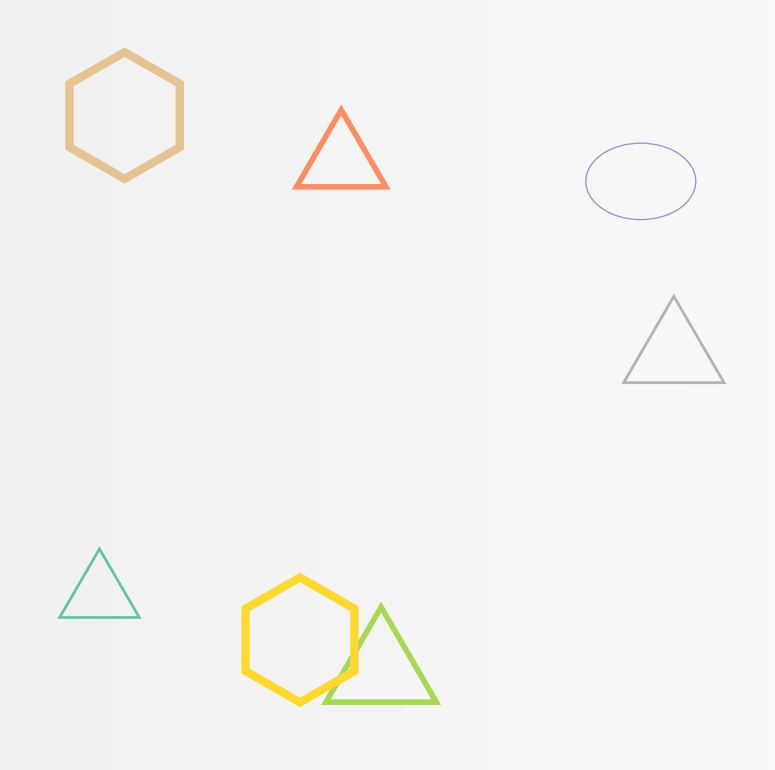[{"shape": "triangle", "thickness": 1, "radius": 0.3, "center": [0.128, 0.228]}, {"shape": "triangle", "thickness": 2, "radius": 0.33, "center": [0.44, 0.791]}, {"shape": "oval", "thickness": 0.5, "radius": 0.35, "center": [0.827, 0.764]}, {"shape": "triangle", "thickness": 2, "radius": 0.41, "center": [0.492, 0.129]}, {"shape": "hexagon", "thickness": 3, "radius": 0.41, "center": [0.387, 0.169]}, {"shape": "hexagon", "thickness": 3, "radius": 0.41, "center": [0.161, 0.85]}, {"shape": "triangle", "thickness": 1, "radius": 0.37, "center": [0.869, 0.54]}]